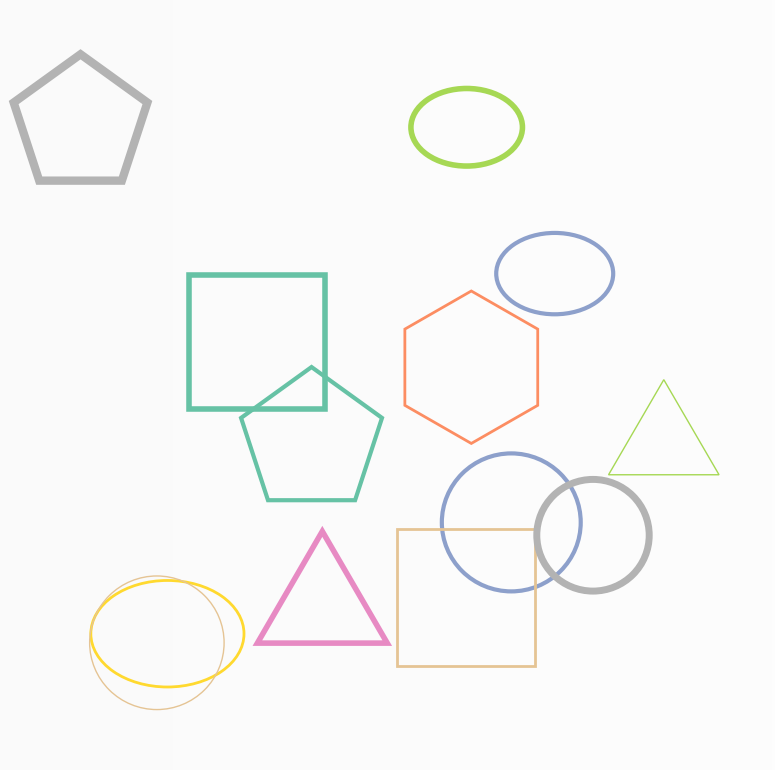[{"shape": "pentagon", "thickness": 1.5, "radius": 0.48, "center": [0.402, 0.428]}, {"shape": "square", "thickness": 2, "radius": 0.44, "center": [0.332, 0.556]}, {"shape": "hexagon", "thickness": 1, "radius": 0.49, "center": [0.608, 0.523]}, {"shape": "oval", "thickness": 1.5, "radius": 0.38, "center": [0.716, 0.645]}, {"shape": "circle", "thickness": 1.5, "radius": 0.45, "center": [0.66, 0.322]}, {"shape": "triangle", "thickness": 2, "radius": 0.48, "center": [0.416, 0.213]}, {"shape": "triangle", "thickness": 0.5, "radius": 0.41, "center": [0.857, 0.425]}, {"shape": "oval", "thickness": 2, "radius": 0.36, "center": [0.602, 0.835]}, {"shape": "oval", "thickness": 1, "radius": 0.49, "center": [0.216, 0.177]}, {"shape": "circle", "thickness": 0.5, "radius": 0.43, "center": [0.202, 0.165]}, {"shape": "square", "thickness": 1, "radius": 0.44, "center": [0.602, 0.224]}, {"shape": "pentagon", "thickness": 3, "radius": 0.45, "center": [0.104, 0.839]}, {"shape": "circle", "thickness": 2.5, "radius": 0.36, "center": [0.765, 0.305]}]